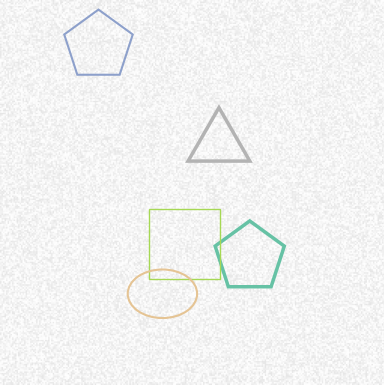[{"shape": "pentagon", "thickness": 2.5, "radius": 0.47, "center": [0.649, 0.332]}, {"shape": "pentagon", "thickness": 1.5, "radius": 0.47, "center": [0.256, 0.882]}, {"shape": "square", "thickness": 1, "radius": 0.46, "center": [0.479, 0.366]}, {"shape": "oval", "thickness": 1.5, "radius": 0.45, "center": [0.422, 0.237]}, {"shape": "triangle", "thickness": 2.5, "radius": 0.46, "center": [0.569, 0.628]}]